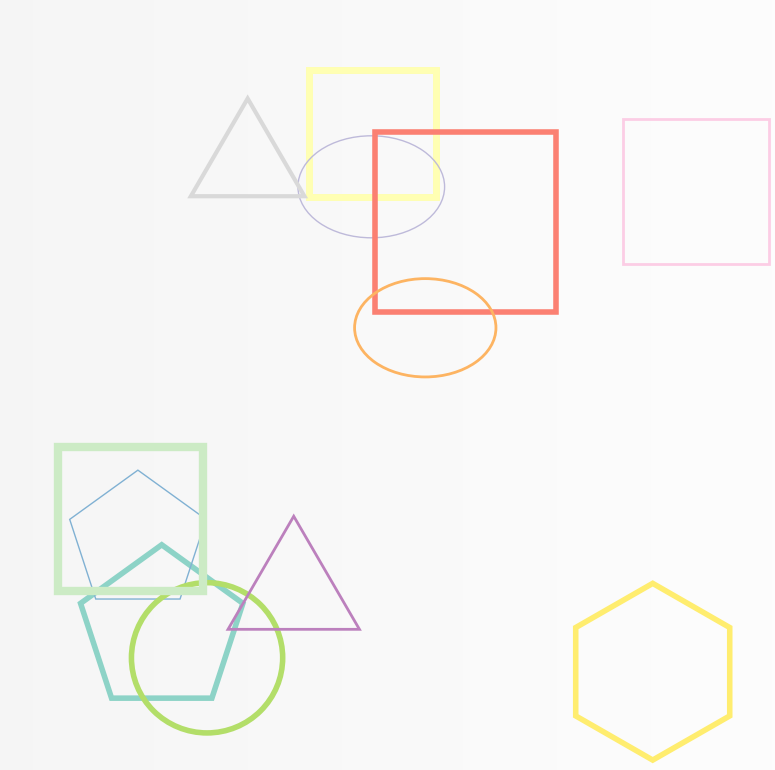[{"shape": "pentagon", "thickness": 2, "radius": 0.55, "center": [0.209, 0.182]}, {"shape": "square", "thickness": 2.5, "radius": 0.41, "center": [0.48, 0.827]}, {"shape": "oval", "thickness": 0.5, "radius": 0.47, "center": [0.479, 0.757]}, {"shape": "square", "thickness": 2, "radius": 0.58, "center": [0.601, 0.711]}, {"shape": "pentagon", "thickness": 0.5, "radius": 0.46, "center": [0.178, 0.297]}, {"shape": "oval", "thickness": 1, "radius": 0.46, "center": [0.549, 0.574]}, {"shape": "circle", "thickness": 2, "radius": 0.49, "center": [0.267, 0.146]}, {"shape": "square", "thickness": 1, "radius": 0.47, "center": [0.899, 0.752]}, {"shape": "triangle", "thickness": 1.5, "radius": 0.42, "center": [0.32, 0.787]}, {"shape": "triangle", "thickness": 1, "radius": 0.49, "center": [0.379, 0.232]}, {"shape": "square", "thickness": 3, "radius": 0.47, "center": [0.168, 0.326]}, {"shape": "hexagon", "thickness": 2, "radius": 0.57, "center": [0.842, 0.128]}]